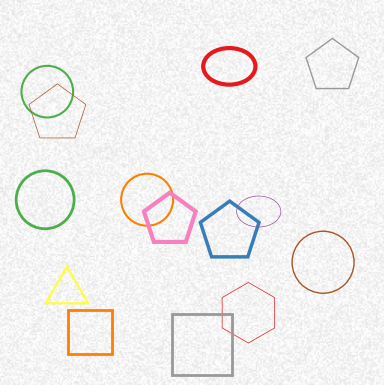[{"shape": "oval", "thickness": 3, "radius": 0.34, "center": [0.596, 0.828]}, {"shape": "hexagon", "thickness": 0.5, "radius": 0.39, "center": [0.645, 0.188]}, {"shape": "pentagon", "thickness": 2.5, "radius": 0.4, "center": [0.597, 0.398]}, {"shape": "circle", "thickness": 1.5, "radius": 0.34, "center": [0.123, 0.762]}, {"shape": "circle", "thickness": 2, "radius": 0.38, "center": [0.117, 0.481]}, {"shape": "oval", "thickness": 0.5, "radius": 0.29, "center": [0.672, 0.451]}, {"shape": "circle", "thickness": 1.5, "radius": 0.34, "center": [0.382, 0.481]}, {"shape": "square", "thickness": 2, "radius": 0.29, "center": [0.233, 0.137]}, {"shape": "triangle", "thickness": 1.5, "radius": 0.32, "center": [0.174, 0.244]}, {"shape": "pentagon", "thickness": 0.5, "radius": 0.39, "center": [0.149, 0.705]}, {"shape": "circle", "thickness": 1, "radius": 0.4, "center": [0.839, 0.319]}, {"shape": "pentagon", "thickness": 3, "radius": 0.35, "center": [0.441, 0.429]}, {"shape": "square", "thickness": 2, "radius": 0.4, "center": [0.525, 0.105]}, {"shape": "pentagon", "thickness": 1, "radius": 0.36, "center": [0.863, 0.828]}]